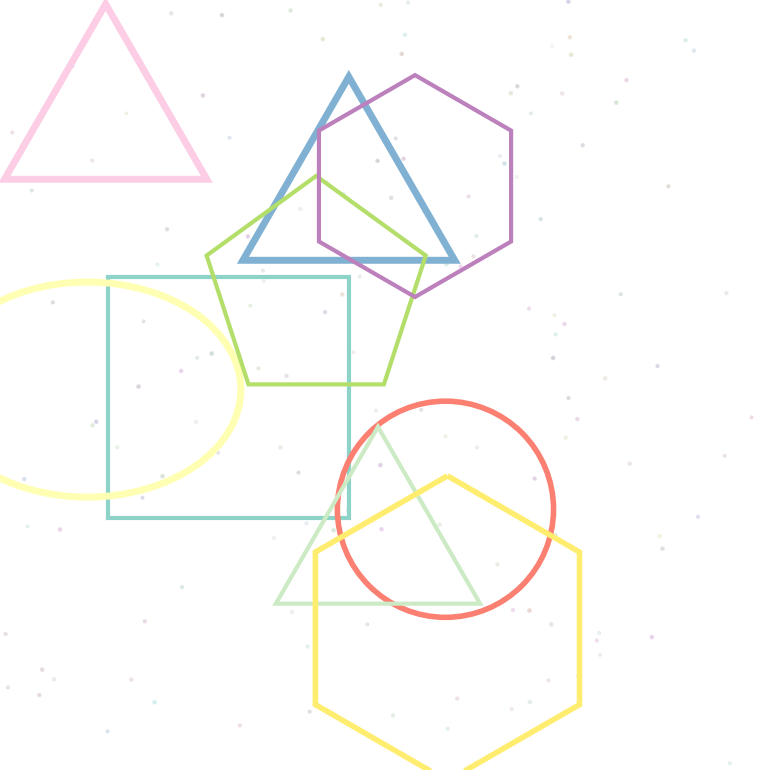[{"shape": "square", "thickness": 1.5, "radius": 0.78, "center": [0.297, 0.484]}, {"shape": "oval", "thickness": 2.5, "radius": 1.0, "center": [0.113, 0.494]}, {"shape": "circle", "thickness": 2, "radius": 0.7, "center": [0.579, 0.339]}, {"shape": "triangle", "thickness": 2.5, "radius": 0.79, "center": [0.453, 0.741]}, {"shape": "pentagon", "thickness": 1.5, "radius": 0.75, "center": [0.411, 0.622]}, {"shape": "triangle", "thickness": 2.5, "radius": 0.76, "center": [0.137, 0.843]}, {"shape": "hexagon", "thickness": 1.5, "radius": 0.72, "center": [0.539, 0.758]}, {"shape": "triangle", "thickness": 1.5, "radius": 0.77, "center": [0.491, 0.293]}, {"shape": "hexagon", "thickness": 2, "radius": 0.99, "center": [0.581, 0.184]}]